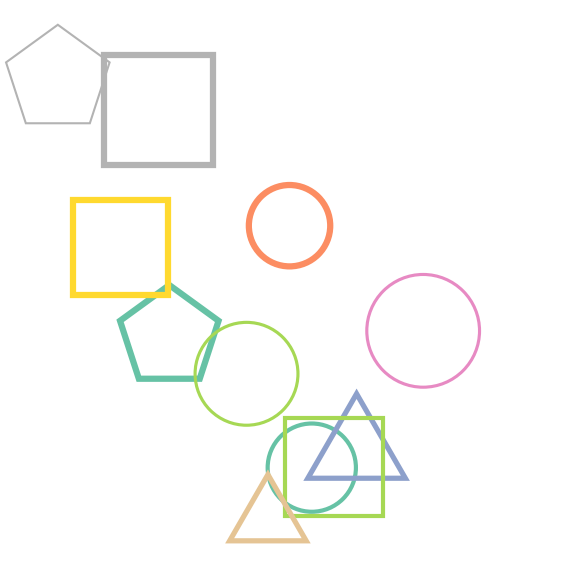[{"shape": "pentagon", "thickness": 3, "radius": 0.45, "center": [0.293, 0.416]}, {"shape": "circle", "thickness": 2, "radius": 0.38, "center": [0.54, 0.189]}, {"shape": "circle", "thickness": 3, "radius": 0.35, "center": [0.501, 0.608]}, {"shape": "triangle", "thickness": 2.5, "radius": 0.49, "center": [0.617, 0.22]}, {"shape": "circle", "thickness": 1.5, "radius": 0.49, "center": [0.733, 0.426]}, {"shape": "square", "thickness": 2, "radius": 0.42, "center": [0.578, 0.191]}, {"shape": "circle", "thickness": 1.5, "radius": 0.45, "center": [0.427, 0.352]}, {"shape": "square", "thickness": 3, "radius": 0.41, "center": [0.209, 0.571]}, {"shape": "triangle", "thickness": 2.5, "radius": 0.38, "center": [0.464, 0.101]}, {"shape": "square", "thickness": 3, "radius": 0.47, "center": [0.274, 0.809]}, {"shape": "pentagon", "thickness": 1, "radius": 0.47, "center": [0.1, 0.862]}]